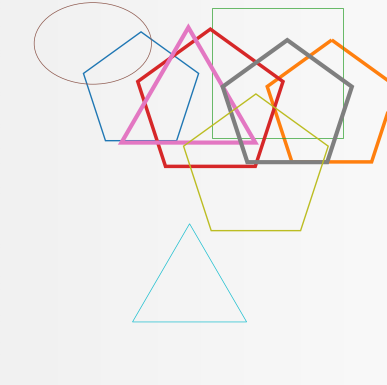[{"shape": "pentagon", "thickness": 1, "radius": 0.78, "center": [0.364, 0.761]}, {"shape": "pentagon", "thickness": 2.5, "radius": 0.88, "center": [0.856, 0.721]}, {"shape": "square", "thickness": 0.5, "radius": 0.84, "center": [0.717, 0.81]}, {"shape": "pentagon", "thickness": 2.5, "radius": 0.99, "center": [0.543, 0.727]}, {"shape": "oval", "thickness": 0.5, "radius": 0.76, "center": [0.24, 0.887]}, {"shape": "triangle", "thickness": 3, "radius": 1.0, "center": [0.486, 0.729]}, {"shape": "pentagon", "thickness": 3, "radius": 0.88, "center": [0.741, 0.721]}, {"shape": "pentagon", "thickness": 1, "radius": 0.98, "center": [0.66, 0.56]}, {"shape": "triangle", "thickness": 0.5, "radius": 0.85, "center": [0.489, 0.249]}]